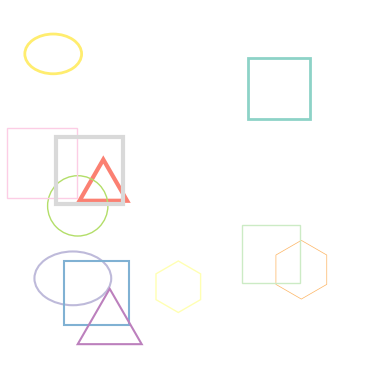[{"shape": "square", "thickness": 2, "radius": 0.4, "center": [0.725, 0.77]}, {"shape": "hexagon", "thickness": 1, "radius": 0.33, "center": [0.463, 0.255]}, {"shape": "oval", "thickness": 1.5, "radius": 0.5, "center": [0.189, 0.277]}, {"shape": "triangle", "thickness": 3, "radius": 0.36, "center": [0.268, 0.514]}, {"shape": "square", "thickness": 1.5, "radius": 0.42, "center": [0.251, 0.239]}, {"shape": "hexagon", "thickness": 0.5, "radius": 0.38, "center": [0.783, 0.299]}, {"shape": "circle", "thickness": 1, "radius": 0.39, "center": [0.202, 0.465]}, {"shape": "square", "thickness": 1, "radius": 0.45, "center": [0.109, 0.576]}, {"shape": "square", "thickness": 3, "radius": 0.44, "center": [0.233, 0.558]}, {"shape": "triangle", "thickness": 1.5, "radius": 0.48, "center": [0.285, 0.154]}, {"shape": "square", "thickness": 1, "radius": 0.37, "center": [0.704, 0.34]}, {"shape": "oval", "thickness": 2, "radius": 0.37, "center": [0.138, 0.86]}]